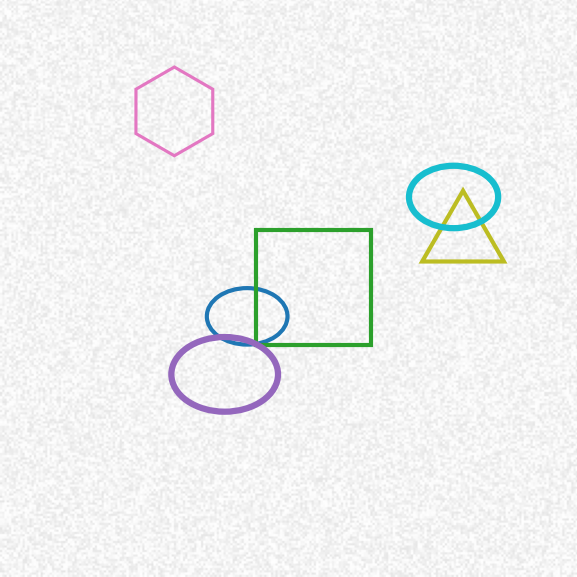[{"shape": "oval", "thickness": 2, "radius": 0.35, "center": [0.428, 0.451]}, {"shape": "square", "thickness": 2, "radius": 0.5, "center": [0.542, 0.501]}, {"shape": "oval", "thickness": 3, "radius": 0.46, "center": [0.389, 0.351]}, {"shape": "hexagon", "thickness": 1.5, "radius": 0.38, "center": [0.302, 0.806]}, {"shape": "triangle", "thickness": 2, "radius": 0.41, "center": [0.802, 0.587]}, {"shape": "oval", "thickness": 3, "radius": 0.39, "center": [0.785, 0.658]}]